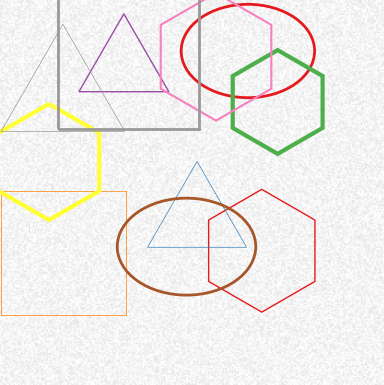[{"shape": "hexagon", "thickness": 1, "radius": 0.8, "center": [0.68, 0.349]}, {"shape": "oval", "thickness": 2, "radius": 0.87, "center": [0.644, 0.868]}, {"shape": "triangle", "thickness": 0.5, "radius": 0.74, "center": [0.512, 0.432]}, {"shape": "hexagon", "thickness": 3, "radius": 0.67, "center": [0.721, 0.735]}, {"shape": "triangle", "thickness": 1, "radius": 0.67, "center": [0.322, 0.829]}, {"shape": "square", "thickness": 0.5, "radius": 0.81, "center": [0.164, 0.343]}, {"shape": "hexagon", "thickness": 3, "radius": 0.75, "center": [0.127, 0.579]}, {"shape": "oval", "thickness": 2, "radius": 0.9, "center": [0.484, 0.359]}, {"shape": "hexagon", "thickness": 1.5, "radius": 0.83, "center": [0.561, 0.852]}, {"shape": "square", "thickness": 2, "radius": 0.91, "center": [0.334, 0.849]}, {"shape": "triangle", "thickness": 0.5, "radius": 0.93, "center": [0.163, 0.751]}]